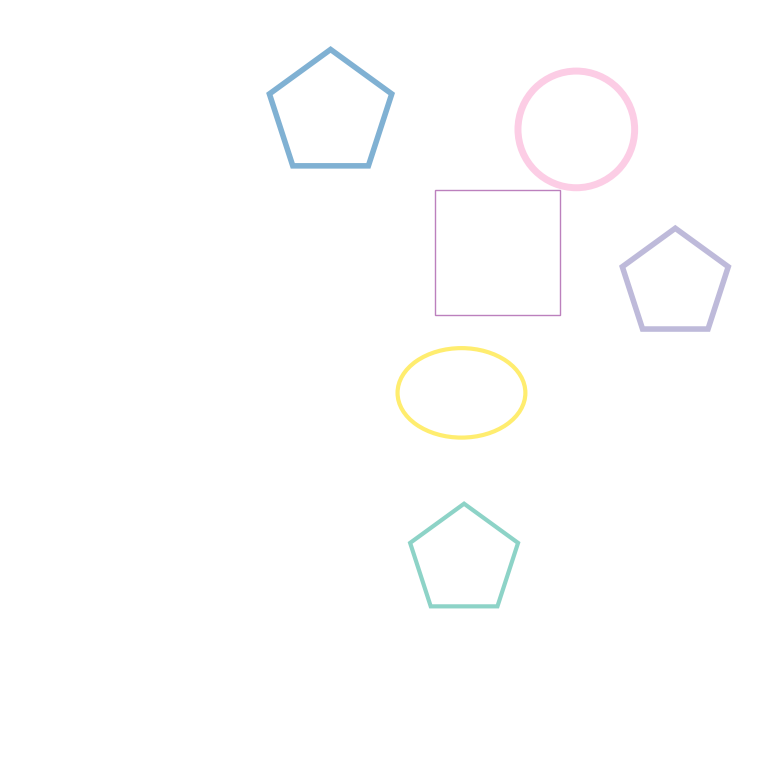[{"shape": "pentagon", "thickness": 1.5, "radius": 0.37, "center": [0.603, 0.272]}, {"shape": "pentagon", "thickness": 2, "radius": 0.36, "center": [0.877, 0.631]}, {"shape": "pentagon", "thickness": 2, "radius": 0.42, "center": [0.429, 0.852]}, {"shape": "circle", "thickness": 2.5, "radius": 0.38, "center": [0.748, 0.832]}, {"shape": "square", "thickness": 0.5, "radius": 0.41, "center": [0.646, 0.672]}, {"shape": "oval", "thickness": 1.5, "radius": 0.42, "center": [0.599, 0.49]}]